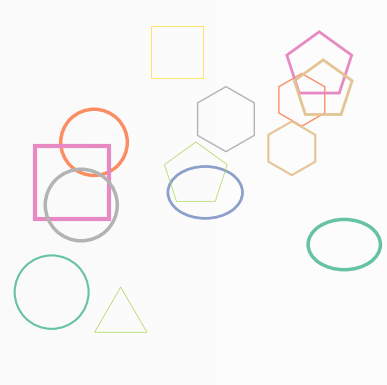[{"shape": "circle", "thickness": 1.5, "radius": 0.48, "center": [0.133, 0.241]}, {"shape": "oval", "thickness": 2.5, "radius": 0.47, "center": [0.888, 0.365]}, {"shape": "circle", "thickness": 2.5, "radius": 0.43, "center": [0.243, 0.63]}, {"shape": "hexagon", "thickness": 1, "radius": 0.34, "center": [0.779, 0.741]}, {"shape": "oval", "thickness": 2, "radius": 0.48, "center": [0.53, 0.5]}, {"shape": "square", "thickness": 3, "radius": 0.48, "center": [0.185, 0.526]}, {"shape": "pentagon", "thickness": 2, "radius": 0.44, "center": [0.824, 0.829]}, {"shape": "triangle", "thickness": 0.5, "radius": 0.39, "center": [0.312, 0.176]}, {"shape": "pentagon", "thickness": 0.5, "radius": 0.43, "center": [0.505, 0.546]}, {"shape": "square", "thickness": 0.5, "radius": 0.34, "center": [0.457, 0.866]}, {"shape": "hexagon", "thickness": 1.5, "radius": 0.35, "center": [0.753, 0.615]}, {"shape": "pentagon", "thickness": 2, "radius": 0.39, "center": [0.834, 0.766]}, {"shape": "hexagon", "thickness": 1, "radius": 0.42, "center": [0.583, 0.691]}, {"shape": "circle", "thickness": 2.5, "radius": 0.46, "center": [0.21, 0.467]}]